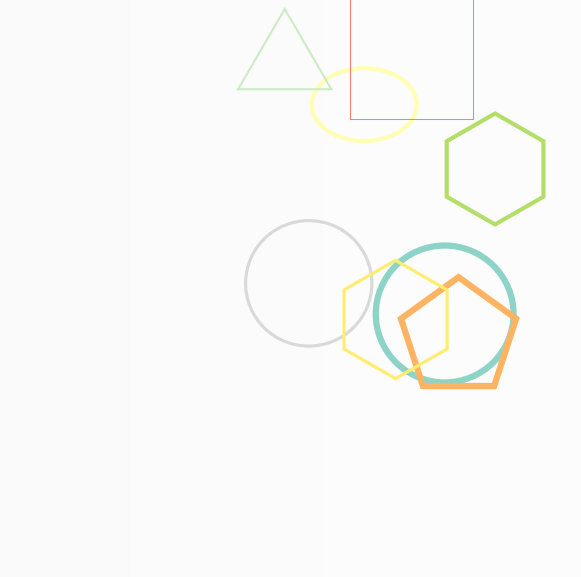[{"shape": "circle", "thickness": 3, "radius": 0.59, "center": [0.765, 0.455]}, {"shape": "oval", "thickness": 2, "radius": 0.45, "center": [0.627, 0.818]}, {"shape": "square", "thickness": 0.5, "radius": 0.53, "center": [0.707, 0.898]}, {"shape": "pentagon", "thickness": 3, "radius": 0.52, "center": [0.789, 0.415]}, {"shape": "hexagon", "thickness": 2, "radius": 0.48, "center": [0.852, 0.707]}, {"shape": "circle", "thickness": 1.5, "radius": 0.54, "center": [0.531, 0.509]}, {"shape": "triangle", "thickness": 1, "radius": 0.46, "center": [0.49, 0.891]}, {"shape": "hexagon", "thickness": 1.5, "radius": 0.51, "center": [0.681, 0.446]}]